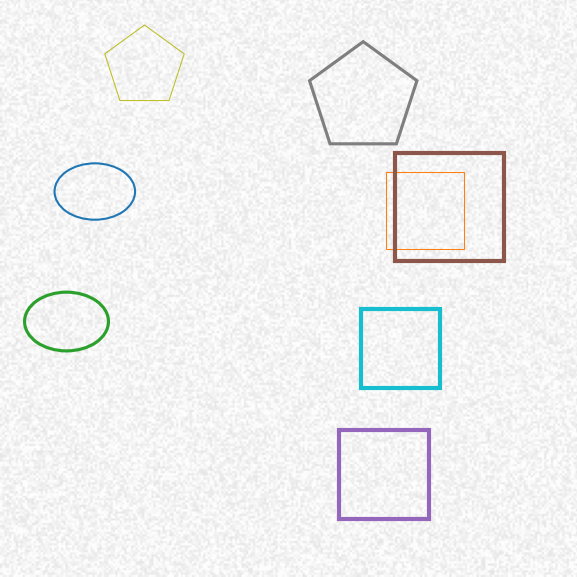[{"shape": "oval", "thickness": 1, "radius": 0.35, "center": [0.164, 0.667]}, {"shape": "square", "thickness": 0.5, "radius": 0.34, "center": [0.735, 0.635]}, {"shape": "oval", "thickness": 1.5, "radius": 0.36, "center": [0.115, 0.442]}, {"shape": "square", "thickness": 2, "radius": 0.39, "center": [0.665, 0.178]}, {"shape": "square", "thickness": 2, "radius": 0.47, "center": [0.778, 0.64]}, {"shape": "pentagon", "thickness": 1.5, "radius": 0.49, "center": [0.629, 0.829]}, {"shape": "pentagon", "thickness": 0.5, "radius": 0.36, "center": [0.25, 0.884]}, {"shape": "square", "thickness": 2, "radius": 0.34, "center": [0.693, 0.396]}]